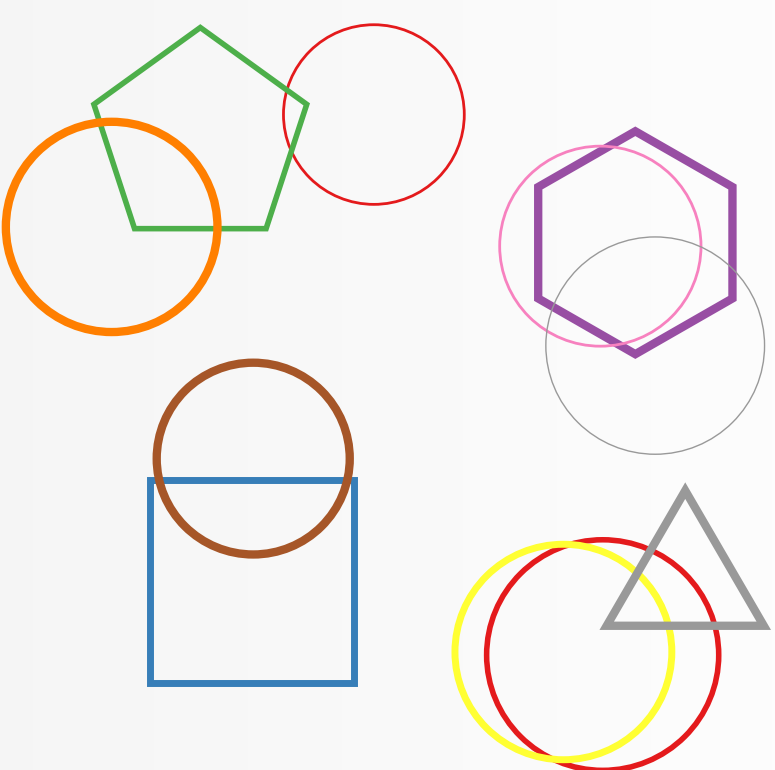[{"shape": "circle", "thickness": 1, "radius": 0.58, "center": [0.482, 0.851]}, {"shape": "circle", "thickness": 2, "radius": 0.75, "center": [0.778, 0.149]}, {"shape": "square", "thickness": 2.5, "radius": 0.66, "center": [0.326, 0.245]}, {"shape": "pentagon", "thickness": 2, "radius": 0.72, "center": [0.258, 0.82]}, {"shape": "hexagon", "thickness": 3, "radius": 0.72, "center": [0.82, 0.685]}, {"shape": "circle", "thickness": 3, "radius": 0.68, "center": [0.144, 0.705]}, {"shape": "circle", "thickness": 2.5, "radius": 0.7, "center": [0.727, 0.153]}, {"shape": "circle", "thickness": 3, "radius": 0.62, "center": [0.327, 0.404]}, {"shape": "circle", "thickness": 1, "radius": 0.65, "center": [0.775, 0.68]}, {"shape": "triangle", "thickness": 3, "radius": 0.59, "center": [0.884, 0.246]}, {"shape": "circle", "thickness": 0.5, "radius": 0.71, "center": [0.845, 0.551]}]